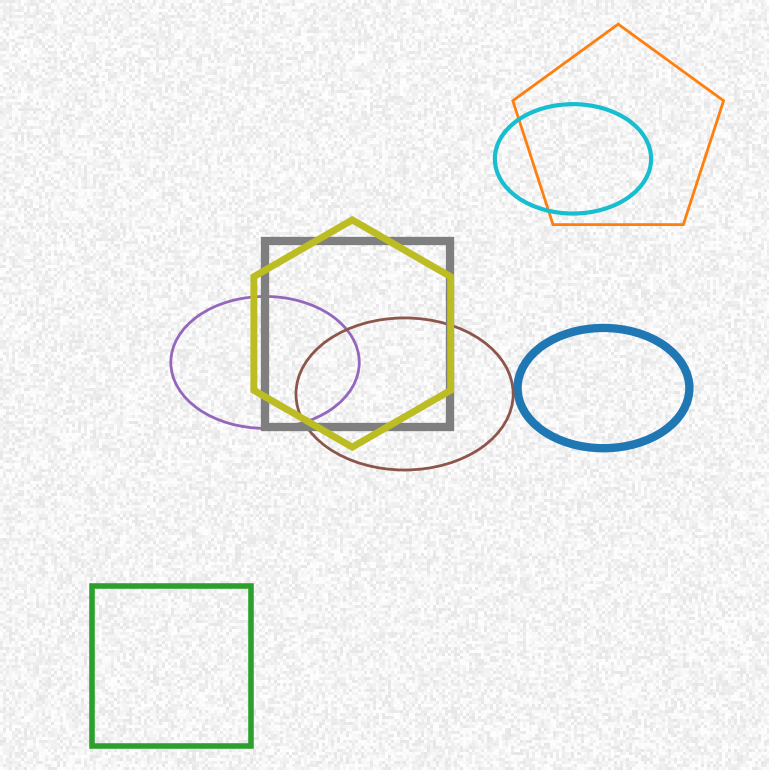[{"shape": "oval", "thickness": 3, "radius": 0.56, "center": [0.784, 0.496]}, {"shape": "pentagon", "thickness": 1, "radius": 0.72, "center": [0.803, 0.825]}, {"shape": "square", "thickness": 2, "radius": 0.52, "center": [0.223, 0.135]}, {"shape": "oval", "thickness": 1, "radius": 0.61, "center": [0.344, 0.529]}, {"shape": "oval", "thickness": 1, "radius": 0.71, "center": [0.525, 0.488]}, {"shape": "square", "thickness": 3, "radius": 0.6, "center": [0.464, 0.567]}, {"shape": "hexagon", "thickness": 2.5, "radius": 0.74, "center": [0.457, 0.567]}, {"shape": "oval", "thickness": 1.5, "radius": 0.51, "center": [0.744, 0.794]}]